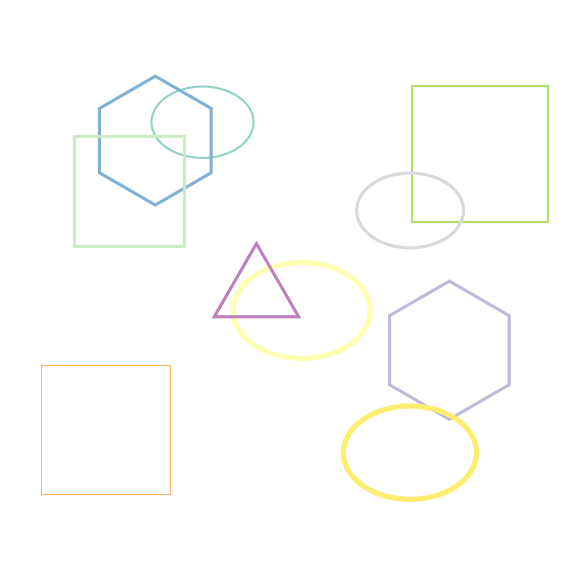[{"shape": "oval", "thickness": 1, "radius": 0.44, "center": [0.351, 0.788]}, {"shape": "oval", "thickness": 2.5, "radius": 0.59, "center": [0.522, 0.461]}, {"shape": "hexagon", "thickness": 1.5, "radius": 0.6, "center": [0.778, 0.393]}, {"shape": "hexagon", "thickness": 1.5, "radius": 0.56, "center": [0.269, 0.756]}, {"shape": "square", "thickness": 0.5, "radius": 0.56, "center": [0.182, 0.255]}, {"shape": "square", "thickness": 1, "radius": 0.59, "center": [0.832, 0.732]}, {"shape": "oval", "thickness": 1.5, "radius": 0.46, "center": [0.71, 0.635]}, {"shape": "triangle", "thickness": 1.5, "radius": 0.42, "center": [0.444, 0.493]}, {"shape": "square", "thickness": 1.5, "radius": 0.47, "center": [0.223, 0.668]}, {"shape": "oval", "thickness": 2.5, "radius": 0.58, "center": [0.71, 0.215]}]